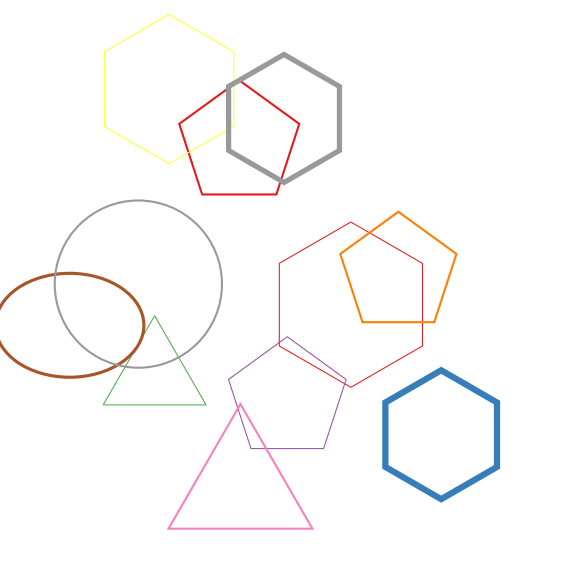[{"shape": "hexagon", "thickness": 0.5, "radius": 0.72, "center": [0.608, 0.472]}, {"shape": "pentagon", "thickness": 1, "radius": 0.55, "center": [0.414, 0.751]}, {"shape": "hexagon", "thickness": 3, "radius": 0.56, "center": [0.764, 0.246]}, {"shape": "triangle", "thickness": 0.5, "radius": 0.51, "center": [0.268, 0.349]}, {"shape": "pentagon", "thickness": 0.5, "radius": 0.54, "center": [0.497, 0.309]}, {"shape": "pentagon", "thickness": 1, "radius": 0.53, "center": [0.69, 0.527]}, {"shape": "hexagon", "thickness": 0.5, "radius": 0.65, "center": [0.293, 0.845]}, {"shape": "oval", "thickness": 1.5, "radius": 0.64, "center": [0.121, 0.436]}, {"shape": "triangle", "thickness": 1, "radius": 0.72, "center": [0.416, 0.156]}, {"shape": "hexagon", "thickness": 2.5, "radius": 0.55, "center": [0.492, 0.794]}, {"shape": "circle", "thickness": 1, "radius": 0.72, "center": [0.24, 0.507]}]